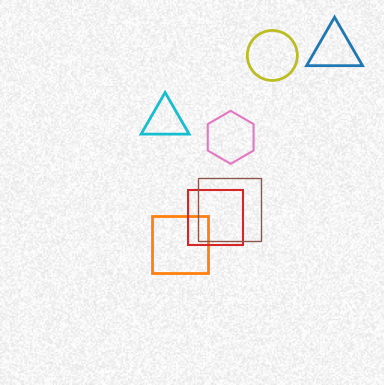[{"shape": "triangle", "thickness": 2, "radius": 0.42, "center": [0.869, 0.871]}, {"shape": "square", "thickness": 2, "radius": 0.37, "center": [0.468, 0.365]}, {"shape": "square", "thickness": 1.5, "radius": 0.36, "center": [0.56, 0.435]}, {"shape": "square", "thickness": 1, "radius": 0.41, "center": [0.595, 0.456]}, {"shape": "hexagon", "thickness": 1.5, "radius": 0.34, "center": [0.599, 0.643]}, {"shape": "circle", "thickness": 2, "radius": 0.32, "center": [0.707, 0.856]}, {"shape": "triangle", "thickness": 2, "radius": 0.36, "center": [0.429, 0.688]}]